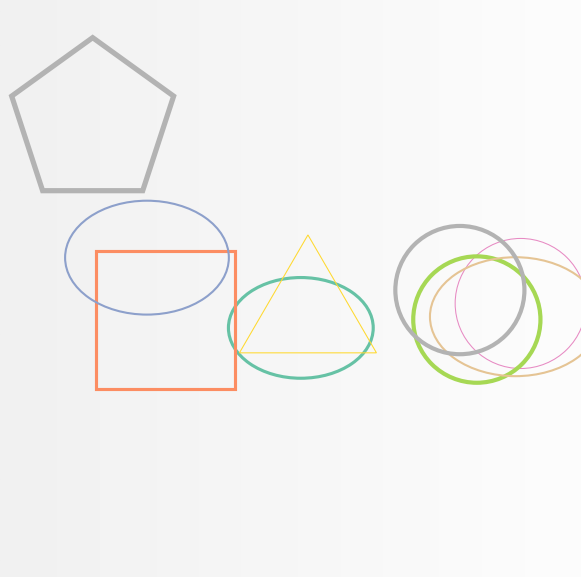[{"shape": "oval", "thickness": 1.5, "radius": 0.62, "center": [0.518, 0.431]}, {"shape": "square", "thickness": 1.5, "radius": 0.6, "center": [0.284, 0.445]}, {"shape": "oval", "thickness": 1, "radius": 0.7, "center": [0.253, 0.553]}, {"shape": "circle", "thickness": 0.5, "radius": 0.56, "center": [0.896, 0.474]}, {"shape": "circle", "thickness": 2, "radius": 0.55, "center": [0.82, 0.446]}, {"shape": "triangle", "thickness": 0.5, "radius": 0.68, "center": [0.53, 0.456]}, {"shape": "oval", "thickness": 1, "radius": 0.74, "center": [0.887, 0.451]}, {"shape": "circle", "thickness": 2, "radius": 0.56, "center": [0.791, 0.497]}, {"shape": "pentagon", "thickness": 2.5, "radius": 0.73, "center": [0.159, 0.787]}]